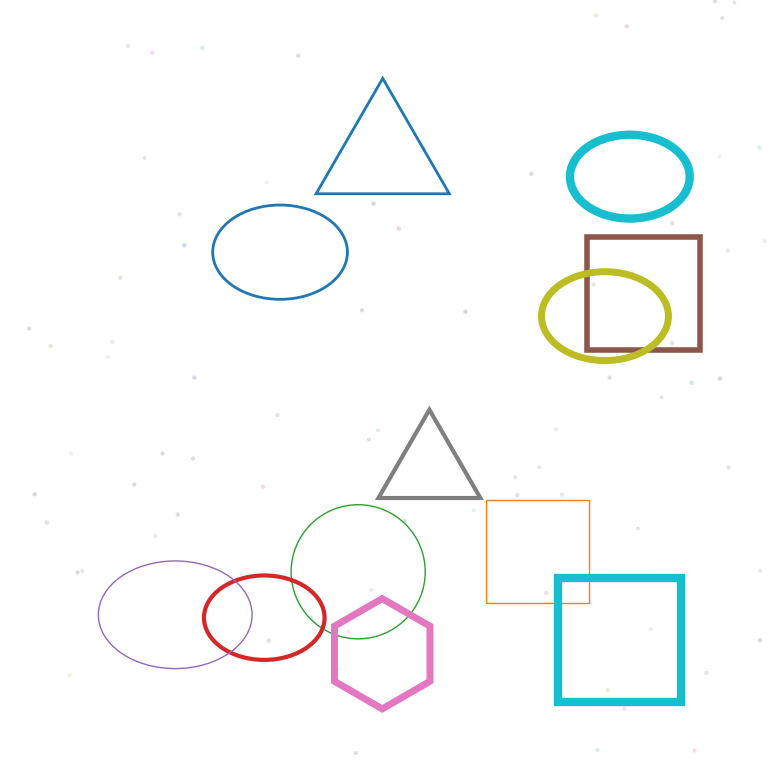[{"shape": "oval", "thickness": 1, "radius": 0.44, "center": [0.364, 0.672]}, {"shape": "triangle", "thickness": 1, "radius": 0.5, "center": [0.497, 0.798]}, {"shape": "square", "thickness": 0.5, "radius": 0.33, "center": [0.699, 0.284]}, {"shape": "circle", "thickness": 0.5, "radius": 0.44, "center": [0.465, 0.257]}, {"shape": "oval", "thickness": 1.5, "radius": 0.39, "center": [0.343, 0.198]}, {"shape": "oval", "thickness": 0.5, "radius": 0.5, "center": [0.228, 0.202]}, {"shape": "square", "thickness": 2, "radius": 0.37, "center": [0.835, 0.618]}, {"shape": "hexagon", "thickness": 2.5, "radius": 0.36, "center": [0.496, 0.151]}, {"shape": "triangle", "thickness": 1.5, "radius": 0.38, "center": [0.558, 0.391]}, {"shape": "oval", "thickness": 2.5, "radius": 0.41, "center": [0.786, 0.589]}, {"shape": "square", "thickness": 3, "radius": 0.4, "center": [0.804, 0.169]}, {"shape": "oval", "thickness": 3, "radius": 0.39, "center": [0.818, 0.771]}]